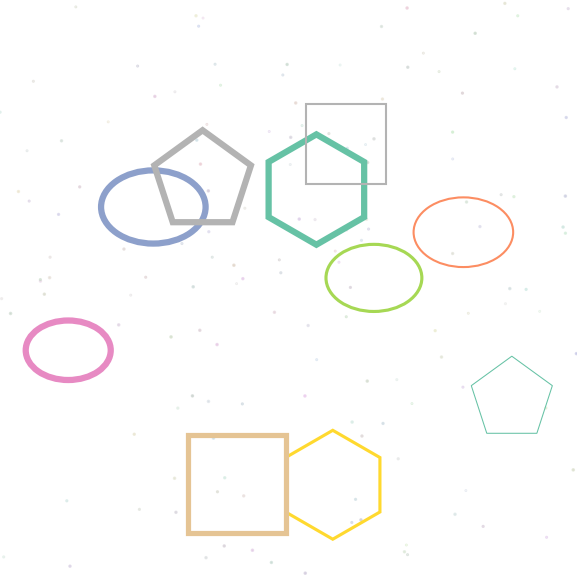[{"shape": "pentagon", "thickness": 0.5, "radius": 0.37, "center": [0.886, 0.309]}, {"shape": "hexagon", "thickness": 3, "radius": 0.48, "center": [0.548, 0.671]}, {"shape": "oval", "thickness": 1, "radius": 0.43, "center": [0.802, 0.597]}, {"shape": "oval", "thickness": 3, "radius": 0.45, "center": [0.266, 0.641]}, {"shape": "oval", "thickness": 3, "radius": 0.37, "center": [0.118, 0.393]}, {"shape": "oval", "thickness": 1.5, "radius": 0.42, "center": [0.647, 0.518]}, {"shape": "hexagon", "thickness": 1.5, "radius": 0.47, "center": [0.576, 0.16]}, {"shape": "square", "thickness": 2.5, "radius": 0.42, "center": [0.411, 0.162]}, {"shape": "pentagon", "thickness": 3, "radius": 0.44, "center": [0.351, 0.686]}, {"shape": "square", "thickness": 1, "radius": 0.35, "center": [0.599, 0.75]}]